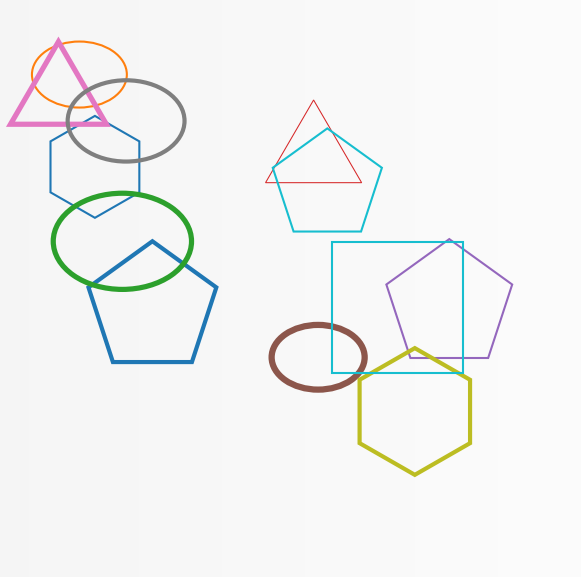[{"shape": "pentagon", "thickness": 2, "radius": 0.58, "center": [0.262, 0.466]}, {"shape": "hexagon", "thickness": 1, "radius": 0.44, "center": [0.163, 0.71]}, {"shape": "oval", "thickness": 1, "radius": 0.41, "center": [0.137, 0.87]}, {"shape": "oval", "thickness": 2.5, "radius": 0.59, "center": [0.211, 0.581]}, {"shape": "triangle", "thickness": 0.5, "radius": 0.48, "center": [0.54, 0.731]}, {"shape": "pentagon", "thickness": 1, "radius": 0.57, "center": [0.773, 0.471]}, {"shape": "oval", "thickness": 3, "radius": 0.4, "center": [0.547, 0.38]}, {"shape": "triangle", "thickness": 2.5, "radius": 0.48, "center": [0.101, 0.832]}, {"shape": "oval", "thickness": 2, "radius": 0.5, "center": [0.217, 0.79]}, {"shape": "hexagon", "thickness": 2, "radius": 0.55, "center": [0.714, 0.287]}, {"shape": "square", "thickness": 1, "radius": 0.57, "center": [0.684, 0.467]}, {"shape": "pentagon", "thickness": 1, "radius": 0.49, "center": [0.563, 0.678]}]